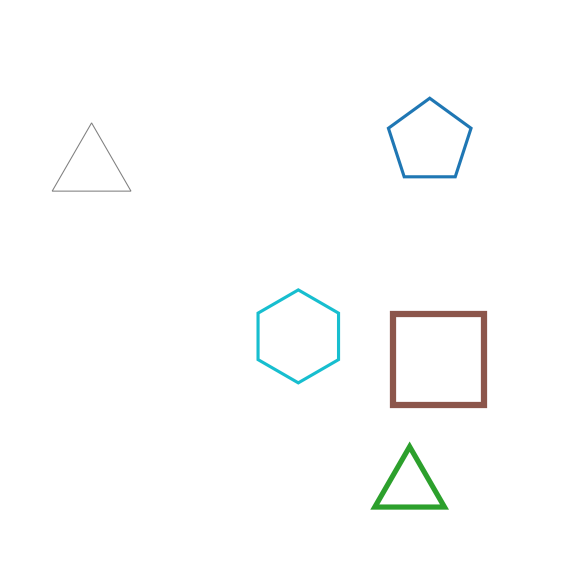[{"shape": "pentagon", "thickness": 1.5, "radius": 0.38, "center": [0.744, 0.754]}, {"shape": "triangle", "thickness": 2.5, "radius": 0.35, "center": [0.709, 0.156]}, {"shape": "square", "thickness": 3, "radius": 0.39, "center": [0.759, 0.376]}, {"shape": "triangle", "thickness": 0.5, "radius": 0.39, "center": [0.159, 0.708]}, {"shape": "hexagon", "thickness": 1.5, "radius": 0.4, "center": [0.517, 0.417]}]